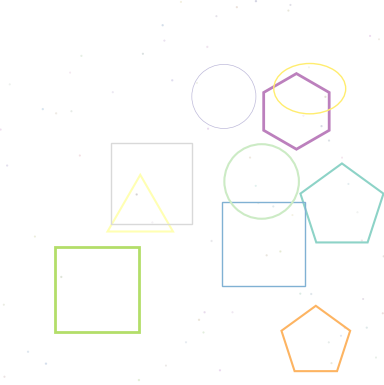[{"shape": "pentagon", "thickness": 1.5, "radius": 0.57, "center": [0.888, 0.462]}, {"shape": "triangle", "thickness": 1.5, "radius": 0.49, "center": [0.364, 0.448]}, {"shape": "circle", "thickness": 0.5, "radius": 0.42, "center": [0.581, 0.75]}, {"shape": "square", "thickness": 1, "radius": 0.54, "center": [0.684, 0.366]}, {"shape": "pentagon", "thickness": 1.5, "radius": 0.47, "center": [0.82, 0.112]}, {"shape": "square", "thickness": 2, "radius": 0.55, "center": [0.252, 0.249]}, {"shape": "square", "thickness": 1, "radius": 0.53, "center": [0.393, 0.523]}, {"shape": "hexagon", "thickness": 2, "radius": 0.49, "center": [0.77, 0.711]}, {"shape": "circle", "thickness": 1.5, "radius": 0.48, "center": [0.68, 0.529]}, {"shape": "oval", "thickness": 1, "radius": 0.47, "center": [0.805, 0.77]}]